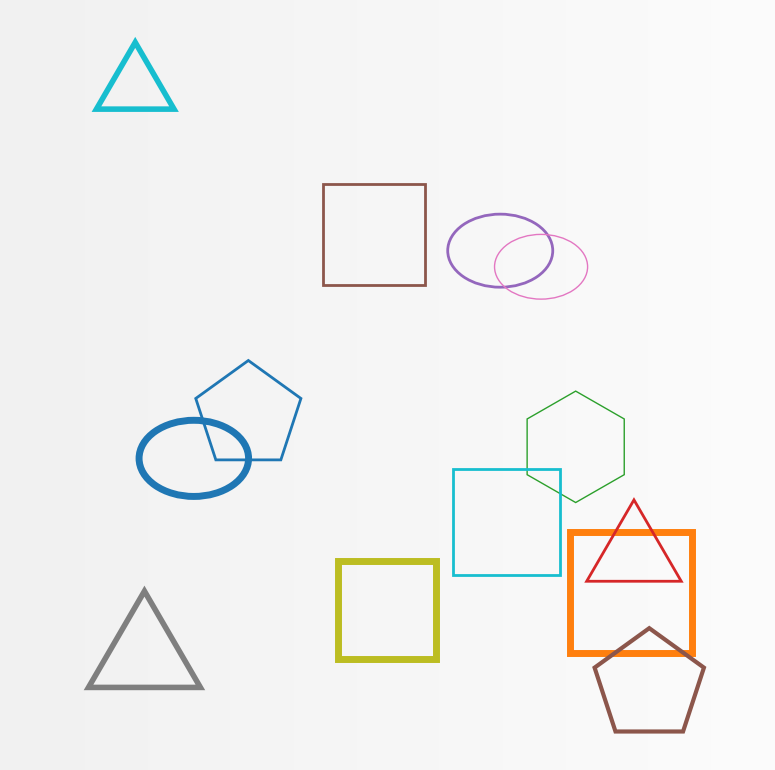[{"shape": "oval", "thickness": 2.5, "radius": 0.35, "center": [0.25, 0.405]}, {"shape": "pentagon", "thickness": 1, "radius": 0.36, "center": [0.32, 0.46]}, {"shape": "square", "thickness": 2.5, "radius": 0.39, "center": [0.815, 0.23]}, {"shape": "hexagon", "thickness": 0.5, "radius": 0.36, "center": [0.743, 0.42]}, {"shape": "triangle", "thickness": 1, "radius": 0.35, "center": [0.818, 0.28]}, {"shape": "oval", "thickness": 1, "radius": 0.34, "center": [0.645, 0.674]}, {"shape": "pentagon", "thickness": 1.5, "radius": 0.37, "center": [0.838, 0.11]}, {"shape": "square", "thickness": 1, "radius": 0.33, "center": [0.483, 0.695]}, {"shape": "oval", "thickness": 0.5, "radius": 0.3, "center": [0.698, 0.654]}, {"shape": "triangle", "thickness": 2, "radius": 0.42, "center": [0.186, 0.149]}, {"shape": "square", "thickness": 2.5, "radius": 0.32, "center": [0.499, 0.208]}, {"shape": "square", "thickness": 1, "radius": 0.34, "center": [0.654, 0.322]}, {"shape": "triangle", "thickness": 2, "radius": 0.29, "center": [0.174, 0.887]}]